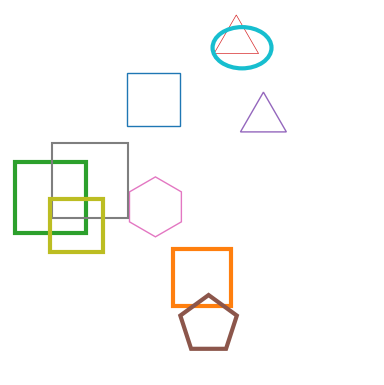[{"shape": "square", "thickness": 1, "radius": 0.34, "center": [0.399, 0.742]}, {"shape": "square", "thickness": 3, "radius": 0.37, "center": [0.524, 0.279]}, {"shape": "square", "thickness": 3, "radius": 0.46, "center": [0.131, 0.487]}, {"shape": "triangle", "thickness": 0.5, "radius": 0.33, "center": [0.614, 0.894]}, {"shape": "triangle", "thickness": 1, "radius": 0.34, "center": [0.684, 0.692]}, {"shape": "pentagon", "thickness": 3, "radius": 0.39, "center": [0.542, 0.156]}, {"shape": "hexagon", "thickness": 1, "radius": 0.39, "center": [0.404, 0.463]}, {"shape": "square", "thickness": 1.5, "radius": 0.49, "center": [0.233, 0.531]}, {"shape": "square", "thickness": 3, "radius": 0.34, "center": [0.198, 0.414]}, {"shape": "oval", "thickness": 3, "radius": 0.38, "center": [0.629, 0.876]}]